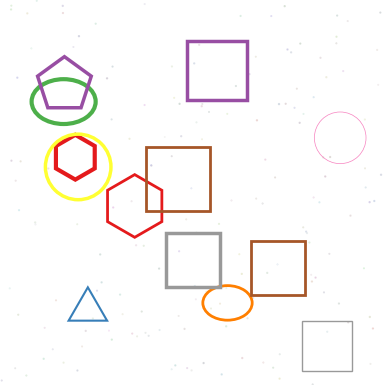[{"shape": "hexagon", "thickness": 3, "radius": 0.29, "center": [0.196, 0.592]}, {"shape": "hexagon", "thickness": 2, "radius": 0.41, "center": [0.35, 0.465]}, {"shape": "triangle", "thickness": 1.5, "radius": 0.29, "center": [0.228, 0.196]}, {"shape": "oval", "thickness": 3, "radius": 0.42, "center": [0.165, 0.736]}, {"shape": "pentagon", "thickness": 2.5, "radius": 0.37, "center": [0.167, 0.779]}, {"shape": "square", "thickness": 2.5, "radius": 0.38, "center": [0.564, 0.818]}, {"shape": "oval", "thickness": 2, "radius": 0.32, "center": [0.591, 0.213]}, {"shape": "circle", "thickness": 2.5, "radius": 0.43, "center": [0.203, 0.566]}, {"shape": "square", "thickness": 2, "radius": 0.42, "center": [0.463, 0.536]}, {"shape": "square", "thickness": 2, "radius": 0.35, "center": [0.722, 0.304]}, {"shape": "circle", "thickness": 0.5, "radius": 0.34, "center": [0.884, 0.642]}, {"shape": "square", "thickness": 2.5, "radius": 0.35, "center": [0.502, 0.325]}, {"shape": "square", "thickness": 1, "radius": 0.32, "center": [0.849, 0.102]}]